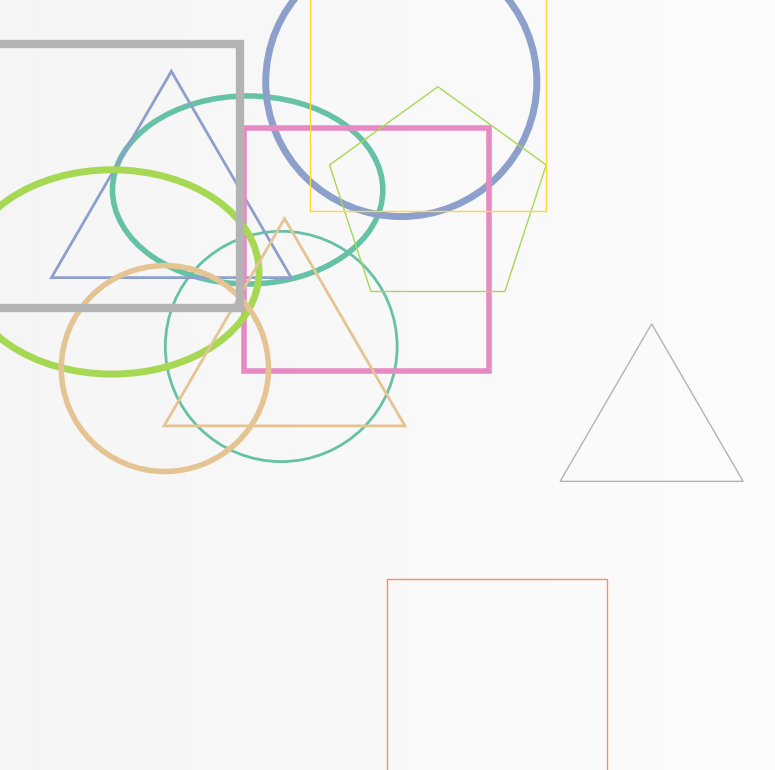[{"shape": "circle", "thickness": 1, "radius": 0.75, "center": [0.363, 0.55]}, {"shape": "oval", "thickness": 2, "radius": 0.87, "center": [0.32, 0.753]}, {"shape": "square", "thickness": 0.5, "radius": 0.71, "center": [0.642, 0.106]}, {"shape": "triangle", "thickness": 1, "radius": 0.89, "center": [0.221, 0.729]}, {"shape": "circle", "thickness": 2.5, "radius": 0.87, "center": [0.518, 0.894]}, {"shape": "square", "thickness": 2, "radius": 0.79, "center": [0.473, 0.676]}, {"shape": "pentagon", "thickness": 0.5, "radius": 0.73, "center": [0.565, 0.74]}, {"shape": "oval", "thickness": 2.5, "radius": 0.95, "center": [0.145, 0.647]}, {"shape": "square", "thickness": 0.5, "radius": 0.76, "center": [0.552, 0.878]}, {"shape": "circle", "thickness": 2, "radius": 0.67, "center": [0.213, 0.521]}, {"shape": "triangle", "thickness": 1, "radius": 0.9, "center": [0.367, 0.537]}, {"shape": "square", "thickness": 3, "radius": 0.86, "center": [0.139, 0.771]}, {"shape": "triangle", "thickness": 0.5, "radius": 0.68, "center": [0.841, 0.443]}]